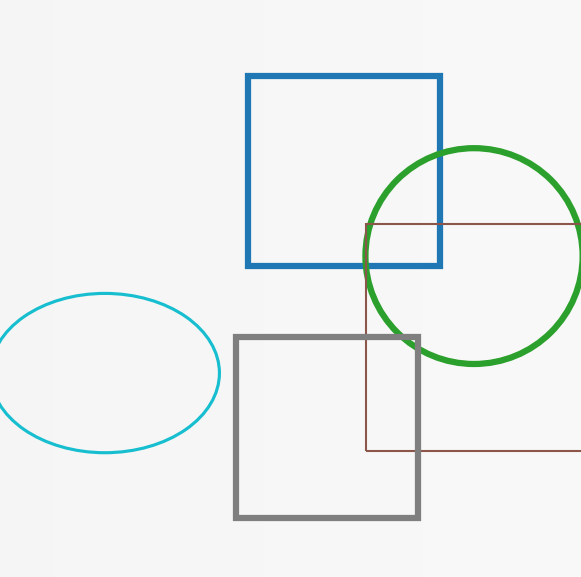[{"shape": "square", "thickness": 3, "radius": 0.83, "center": [0.592, 0.703]}, {"shape": "circle", "thickness": 3, "radius": 0.93, "center": [0.816, 0.556]}, {"shape": "square", "thickness": 1, "radius": 0.98, "center": [0.826, 0.415]}, {"shape": "square", "thickness": 3, "radius": 0.78, "center": [0.563, 0.259]}, {"shape": "oval", "thickness": 1.5, "radius": 0.99, "center": [0.18, 0.353]}]